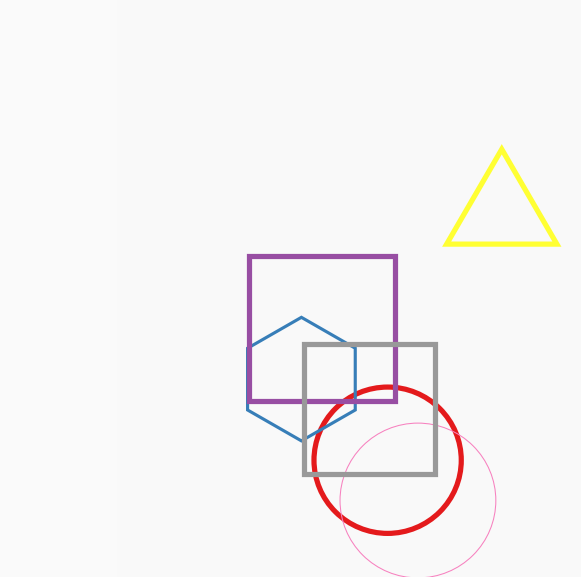[{"shape": "circle", "thickness": 2.5, "radius": 0.63, "center": [0.667, 0.202]}, {"shape": "hexagon", "thickness": 1.5, "radius": 0.53, "center": [0.519, 0.343]}, {"shape": "square", "thickness": 2.5, "radius": 0.63, "center": [0.554, 0.43]}, {"shape": "triangle", "thickness": 2.5, "radius": 0.55, "center": [0.863, 0.631]}, {"shape": "circle", "thickness": 0.5, "radius": 0.67, "center": [0.719, 0.132]}, {"shape": "square", "thickness": 2.5, "radius": 0.56, "center": [0.636, 0.29]}]